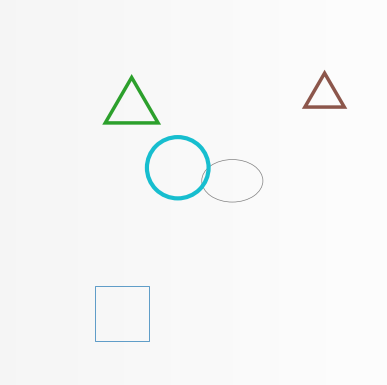[{"shape": "square", "thickness": 0.5, "radius": 0.35, "center": [0.315, 0.185]}, {"shape": "triangle", "thickness": 2.5, "radius": 0.39, "center": [0.34, 0.72]}, {"shape": "triangle", "thickness": 2.5, "radius": 0.29, "center": [0.838, 0.751]}, {"shape": "oval", "thickness": 0.5, "radius": 0.39, "center": [0.6, 0.53]}, {"shape": "circle", "thickness": 3, "radius": 0.4, "center": [0.459, 0.564]}]